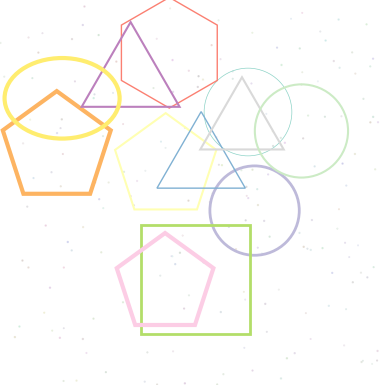[{"shape": "circle", "thickness": 0.5, "radius": 0.57, "center": [0.644, 0.709]}, {"shape": "pentagon", "thickness": 1.5, "radius": 0.69, "center": [0.43, 0.568]}, {"shape": "circle", "thickness": 2, "radius": 0.58, "center": [0.661, 0.453]}, {"shape": "hexagon", "thickness": 1, "radius": 0.72, "center": [0.44, 0.863]}, {"shape": "triangle", "thickness": 1, "radius": 0.66, "center": [0.522, 0.578]}, {"shape": "pentagon", "thickness": 3, "radius": 0.74, "center": [0.147, 0.616]}, {"shape": "square", "thickness": 2, "radius": 0.71, "center": [0.508, 0.273]}, {"shape": "pentagon", "thickness": 3, "radius": 0.66, "center": [0.429, 0.263]}, {"shape": "triangle", "thickness": 1.5, "radius": 0.63, "center": [0.629, 0.674]}, {"shape": "triangle", "thickness": 1.5, "radius": 0.73, "center": [0.339, 0.796]}, {"shape": "circle", "thickness": 1.5, "radius": 0.61, "center": [0.783, 0.66]}, {"shape": "oval", "thickness": 3, "radius": 0.75, "center": [0.161, 0.745]}]